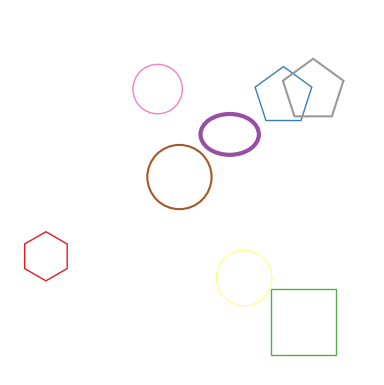[{"shape": "hexagon", "thickness": 1, "radius": 0.32, "center": [0.119, 0.334]}, {"shape": "pentagon", "thickness": 1, "radius": 0.39, "center": [0.736, 0.75]}, {"shape": "square", "thickness": 1, "radius": 0.43, "center": [0.789, 0.163]}, {"shape": "oval", "thickness": 3, "radius": 0.38, "center": [0.597, 0.651]}, {"shape": "circle", "thickness": 0.5, "radius": 0.36, "center": [0.634, 0.278]}, {"shape": "circle", "thickness": 1.5, "radius": 0.42, "center": [0.466, 0.54]}, {"shape": "circle", "thickness": 1, "radius": 0.32, "center": [0.409, 0.769]}, {"shape": "pentagon", "thickness": 1.5, "radius": 0.41, "center": [0.813, 0.765]}]